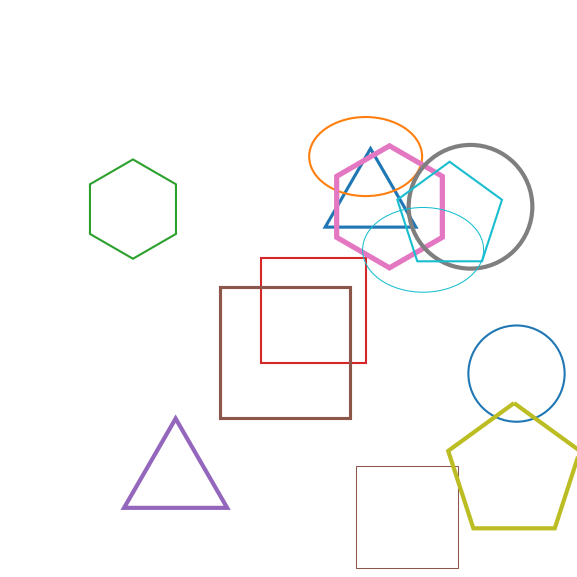[{"shape": "circle", "thickness": 1, "radius": 0.42, "center": [0.894, 0.352]}, {"shape": "triangle", "thickness": 1.5, "radius": 0.45, "center": [0.642, 0.651]}, {"shape": "oval", "thickness": 1, "radius": 0.49, "center": [0.633, 0.728]}, {"shape": "hexagon", "thickness": 1, "radius": 0.43, "center": [0.23, 0.637]}, {"shape": "square", "thickness": 1, "radius": 0.45, "center": [0.543, 0.461]}, {"shape": "triangle", "thickness": 2, "radius": 0.52, "center": [0.304, 0.171]}, {"shape": "square", "thickness": 1.5, "radius": 0.57, "center": [0.494, 0.389]}, {"shape": "square", "thickness": 0.5, "radius": 0.44, "center": [0.705, 0.104]}, {"shape": "hexagon", "thickness": 2.5, "radius": 0.53, "center": [0.674, 0.641]}, {"shape": "circle", "thickness": 2, "radius": 0.54, "center": [0.815, 0.641]}, {"shape": "pentagon", "thickness": 2, "radius": 0.6, "center": [0.89, 0.181]}, {"shape": "pentagon", "thickness": 1, "radius": 0.48, "center": [0.779, 0.624]}, {"shape": "oval", "thickness": 0.5, "radius": 0.52, "center": [0.733, 0.566]}]